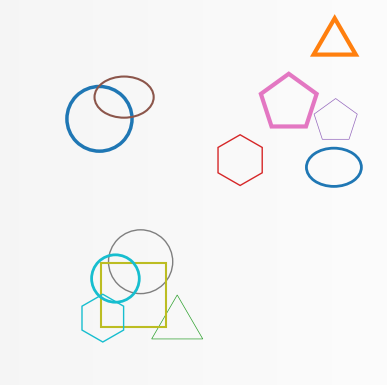[{"shape": "circle", "thickness": 2.5, "radius": 0.42, "center": [0.257, 0.691]}, {"shape": "oval", "thickness": 2, "radius": 0.35, "center": [0.862, 0.565]}, {"shape": "triangle", "thickness": 3, "radius": 0.31, "center": [0.864, 0.89]}, {"shape": "triangle", "thickness": 0.5, "radius": 0.38, "center": [0.457, 0.158]}, {"shape": "hexagon", "thickness": 1, "radius": 0.33, "center": [0.62, 0.584]}, {"shape": "pentagon", "thickness": 0.5, "radius": 0.29, "center": [0.866, 0.686]}, {"shape": "oval", "thickness": 1.5, "radius": 0.38, "center": [0.32, 0.748]}, {"shape": "pentagon", "thickness": 3, "radius": 0.38, "center": [0.745, 0.733]}, {"shape": "circle", "thickness": 1, "radius": 0.41, "center": [0.363, 0.32]}, {"shape": "square", "thickness": 1.5, "radius": 0.42, "center": [0.344, 0.234]}, {"shape": "hexagon", "thickness": 1, "radius": 0.31, "center": [0.265, 0.174]}, {"shape": "circle", "thickness": 2, "radius": 0.31, "center": [0.298, 0.277]}]